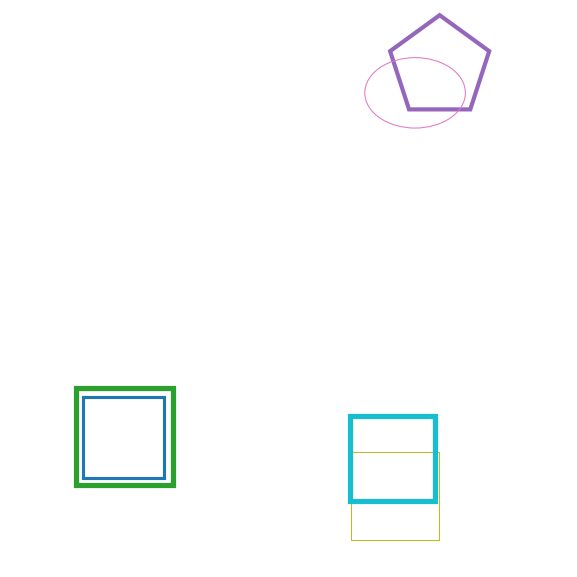[{"shape": "square", "thickness": 1.5, "radius": 0.35, "center": [0.214, 0.242]}, {"shape": "square", "thickness": 2.5, "radius": 0.42, "center": [0.215, 0.243]}, {"shape": "pentagon", "thickness": 2, "radius": 0.45, "center": [0.761, 0.883]}, {"shape": "oval", "thickness": 0.5, "radius": 0.44, "center": [0.719, 0.838]}, {"shape": "square", "thickness": 0.5, "radius": 0.38, "center": [0.684, 0.14]}, {"shape": "square", "thickness": 2.5, "radius": 0.37, "center": [0.679, 0.205]}]